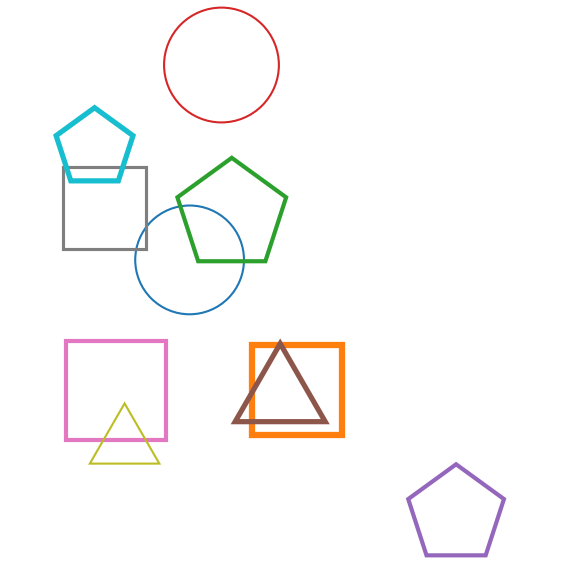[{"shape": "circle", "thickness": 1, "radius": 0.47, "center": [0.328, 0.549]}, {"shape": "square", "thickness": 3, "radius": 0.39, "center": [0.514, 0.324]}, {"shape": "pentagon", "thickness": 2, "radius": 0.49, "center": [0.401, 0.627]}, {"shape": "circle", "thickness": 1, "radius": 0.5, "center": [0.384, 0.887]}, {"shape": "pentagon", "thickness": 2, "radius": 0.44, "center": [0.79, 0.108]}, {"shape": "triangle", "thickness": 2.5, "radius": 0.45, "center": [0.485, 0.314]}, {"shape": "square", "thickness": 2, "radius": 0.43, "center": [0.201, 0.323]}, {"shape": "square", "thickness": 1.5, "radius": 0.36, "center": [0.181, 0.639]}, {"shape": "triangle", "thickness": 1, "radius": 0.35, "center": [0.216, 0.231]}, {"shape": "pentagon", "thickness": 2.5, "radius": 0.35, "center": [0.164, 0.743]}]